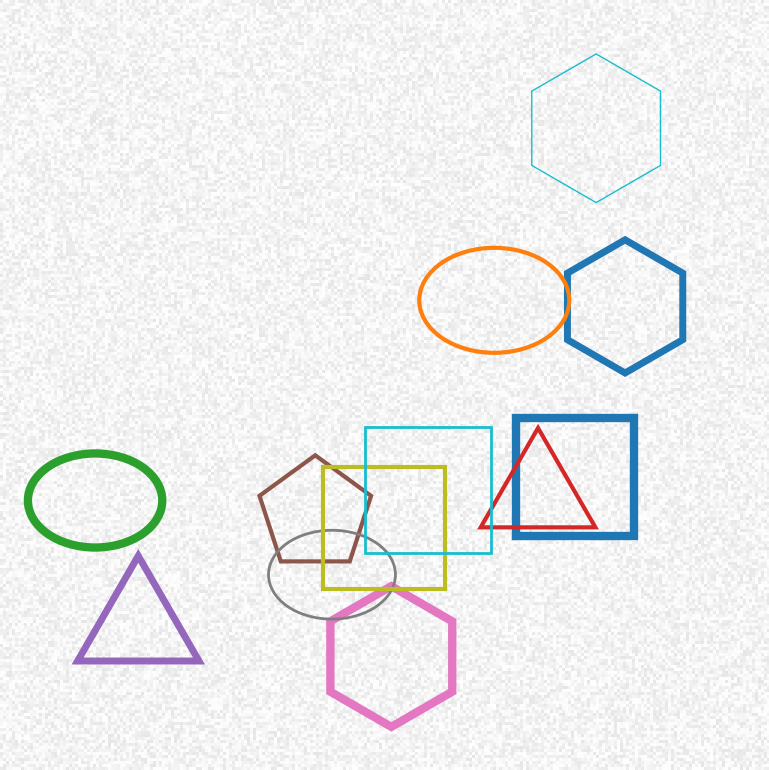[{"shape": "hexagon", "thickness": 2.5, "radius": 0.43, "center": [0.812, 0.602]}, {"shape": "square", "thickness": 3, "radius": 0.38, "center": [0.746, 0.381]}, {"shape": "oval", "thickness": 1.5, "radius": 0.49, "center": [0.642, 0.61]}, {"shape": "oval", "thickness": 3, "radius": 0.44, "center": [0.124, 0.35]}, {"shape": "triangle", "thickness": 1.5, "radius": 0.43, "center": [0.699, 0.358]}, {"shape": "triangle", "thickness": 2.5, "radius": 0.46, "center": [0.18, 0.187]}, {"shape": "pentagon", "thickness": 1.5, "radius": 0.38, "center": [0.409, 0.333]}, {"shape": "hexagon", "thickness": 3, "radius": 0.46, "center": [0.508, 0.147]}, {"shape": "oval", "thickness": 1, "radius": 0.41, "center": [0.431, 0.254]}, {"shape": "square", "thickness": 1.5, "radius": 0.4, "center": [0.499, 0.314]}, {"shape": "square", "thickness": 1, "radius": 0.41, "center": [0.555, 0.363]}, {"shape": "hexagon", "thickness": 0.5, "radius": 0.48, "center": [0.774, 0.833]}]